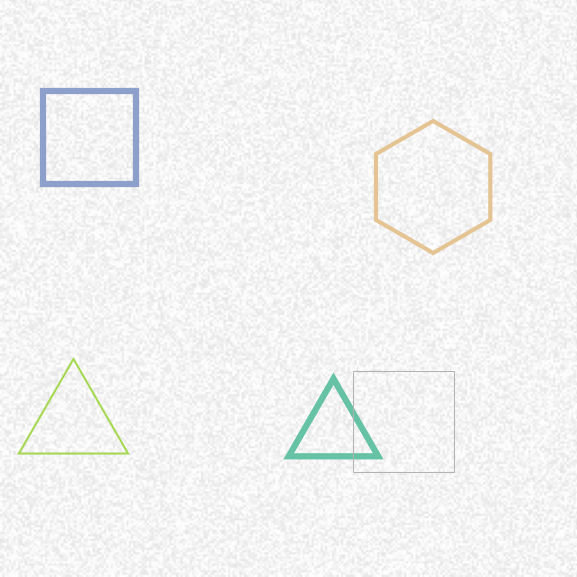[{"shape": "triangle", "thickness": 3, "radius": 0.45, "center": [0.577, 0.254]}, {"shape": "square", "thickness": 3, "radius": 0.4, "center": [0.155, 0.761]}, {"shape": "triangle", "thickness": 1, "radius": 0.55, "center": [0.127, 0.268]}, {"shape": "hexagon", "thickness": 2, "radius": 0.57, "center": [0.75, 0.675]}, {"shape": "square", "thickness": 0.5, "radius": 0.44, "center": [0.698, 0.269]}]